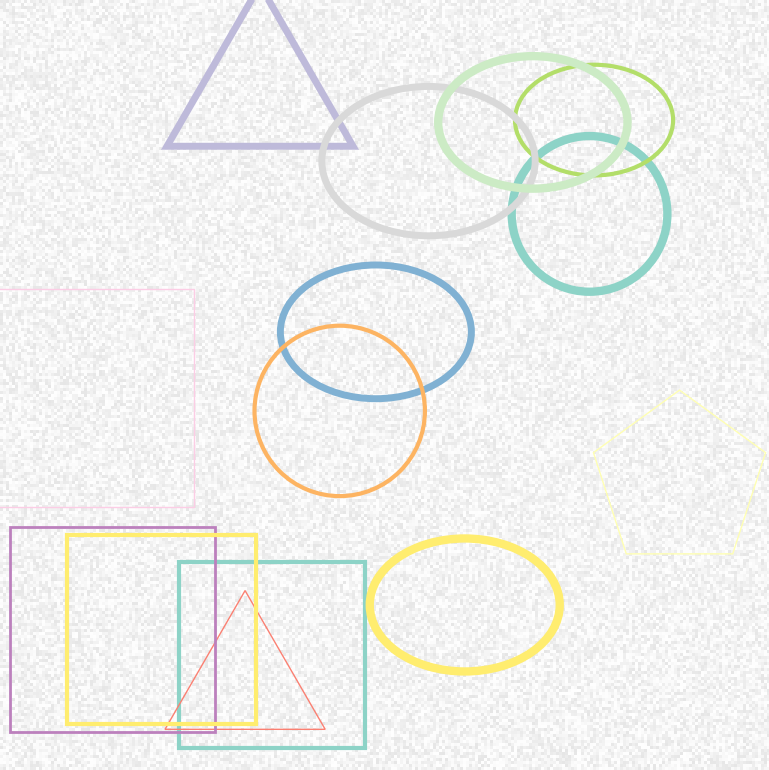[{"shape": "square", "thickness": 1.5, "radius": 0.6, "center": [0.353, 0.15]}, {"shape": "circle", "thickness": 3, "radius": 0.51, "center": [0.766, 0.722]}, {"shape": "pentagon", "thickness": 0.5, "radius": 0.59, "center": [0.882, 0.376]}, {"shape": "triangle", "thickness": 2.5, "radius": 0.7, "center": [0.338, 0.88]}, {"shape": "triangle", "thickness": 0.5, "radius": 0.6, "center": [0.318, 0.113]}, {"shape": "oval", "thickness": 2.5, "radius": 0.62, "center": [0.488, 0.569]}, {"shape": "circle", "thickness": 1.5, "radius": 0.55, "center": [0.441, 0.466]}, {"shape": "oval", "thickness": 1.5, "radius": 0.51, "center": [0.771, 0.844]}, {"shape": "square", "thickness": 0.5, "radius": 0.71, "center": [0.11, 0.483]}, {"shape": "oval", "thickness": 2.5, "radius": 0.69, "center": [0.556, 0.791]}, {"shape": "square", "thickness": 1, "radius": 0.67, "center": [0.146, 0.183]}, {"shape": "oval", "thickness": 3, "radius": 0.61, "center": [0.692, 0.841]}, {"shape": "oval", "thickness": 3, "radius": 0.62, "center": [0.604, 0.214]}, {"shape": "square", "thickness": 1.5, "radius": 0.61, "center": [0.209, 0.182]}]